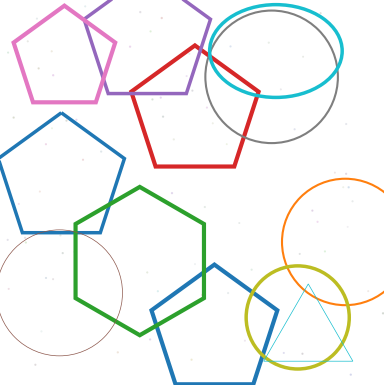[{"shape": "pentagon", "thickness": 3, "radius": 0.86, "center": [0.557, 0.141]}, {"shape": "pentagon", "thickness": 2.5, "radius": 0.86, "center": [0.159, 0.535]}, {"shape": "circle", "thickness": 1.5, "radius": 0.82, "center": [0.897, 0.372]}, {"shape": "hexagon", "thickness": 3, "radius": 0.96, "center": [0.363, 0.322]}, {"shape": "pentagon", "thickness": 3, "radius": 0.87, "center": [0.506, 0.708]}, {"shape": "pentagon", "thickness": 2.5, "radius": 0.86, "center": [0.383, 0.897]}, {"shape": "circle", "thickness": 0.5, "radius": 0.82, "center": [0.155, 0.239]}, {"shape": "pentagon", "thickness": 3, "radius": 0.69, "center": [0.167, 0.847]}, {"shape": "circle", "thickness": 1.5, "radius": 0.86, "center": [0.706, 0.8]}, {"shape": "circle", "thickness": 2.5, "radius": 0.67, "center": [0.773, 0.175]}, {"shape": "oval", "thickness": 2.5, "radius": 0.86, "center": [0.717, 0.867]}, {"shape": "triangle", "thickness": 0.5, "radius": 0.67, "center": [0.801, 0.129]}]